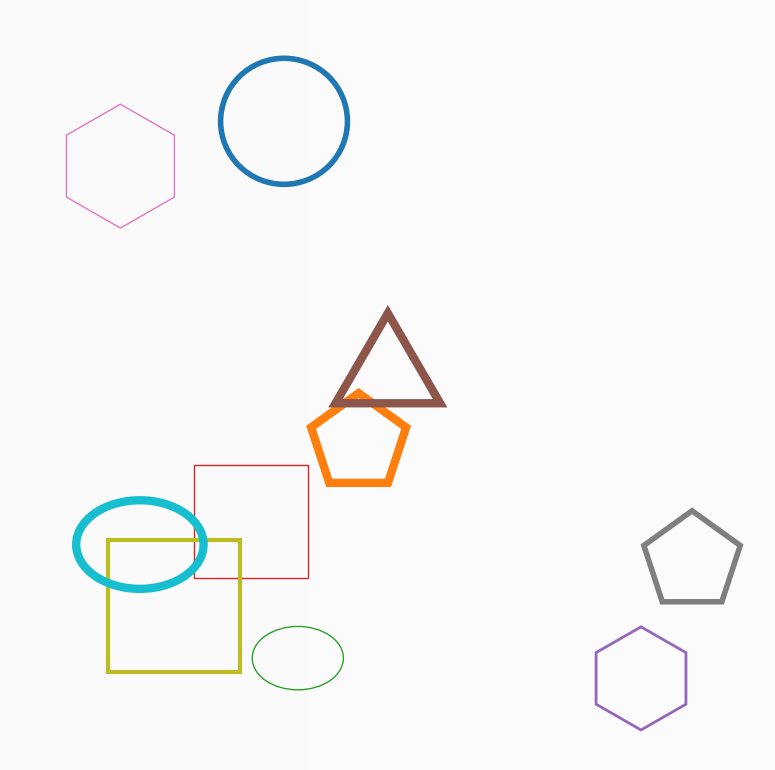[{"shape": "circle", "thickness": 2, "radius": 0.41, "center": [0.366, 0.842]}, {"shape": "pentagon", "thickness": 3, "radius": 0.32, "center": [0.463, 0.425]}, {"shape": "oval", "thickness": 0.5, "radius": 0.29, "center": [0.384, 0.145]}, {"shape": "square", "thickness": 0.5, "radius": 0.37, "center": [0.324, 0.322]}, {"shape": "hexagon", "thickness": 1, "radius": 0.33, "center": [0.827, 0.119]}, {"shape": "triangle", "thickness": 3, "radius": 0.39, "center": [0.5, 0.515]}, {"shape": "hexagon", "thickness": 0.5, "radius": 0.4, "center": [0.155, 0.784]}, {"shape": "pentagon", "thickness": 2, "radius": 0.33, "center": [0.893, 0.271]}, {"shape": "square", "thickness": 1.5, "radius": 0.43, "center": [0.224, 0.213]}, {"shape": "oval", "thickness": 3, "radius": 0.41, "center": [0.18, 0.293]}]